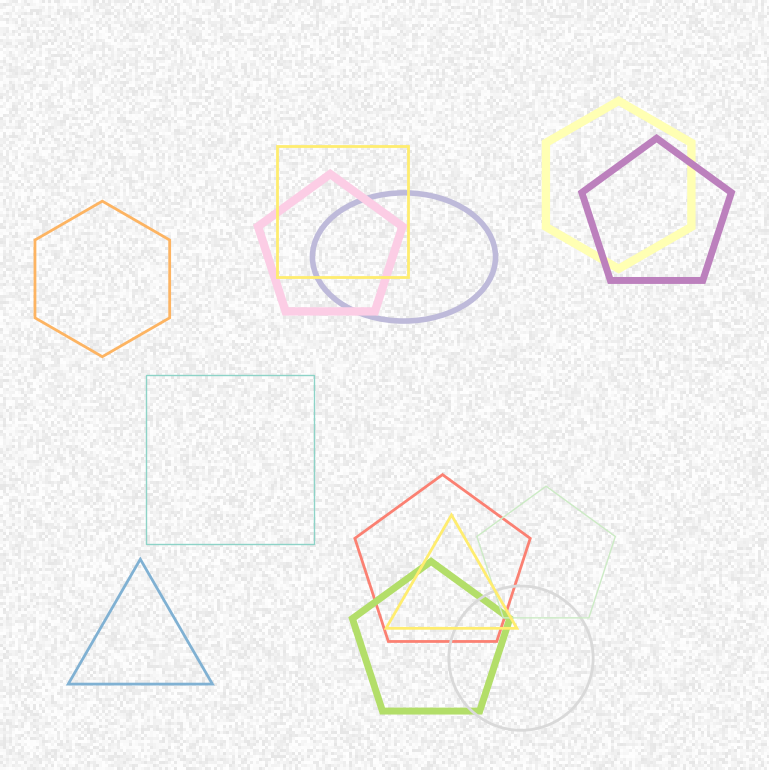[{"shape": "square", "thickness": 0.5, "radius": 0.55, "center": [0.298, 0.403]}, {"shape": "hexagon", "thickness": 3, "radius": 0.55, "center": [0.803, 0.76]}, {"shape": "oval", "thickness": 2, "radius": 0.59, "center": [0.525, 0.666]}, {"shape": "pentagon", "thickness": 1, "radius": 0.6, "center": [0.575, 0.264]}, {"shape": "triangle", "thickness": 1, "radius": 0.54, "center": [0.182, 0.166]}, {"shape": "hexagon", "thickness": 1, "radius": 0.51, "center": [0.133, 0.638]}, {"shape": "pentagon", "thickness": 2.5, "radius": 0.54, "center": [0.56, 0.163]}, {"shape": "pentagon", "thickness": 3, "radius": 0.49, "center": [0.429, 0.675]}, {"shape": "circle", "thickness": 1, "radius": 0.47, "center": [0.677, 0.145]}, {"shape": "pentagon", "thickness": 2.5, "radius": 0.51, "center": [0.853, 0.718]}, {"shape": "pentagon", "thickness": 0.5, "radius": 0.47, "center": [0.709, 0.274]}, {"shape": "square", "thickness": 1, "radius": 0.42, "center": [0.445, 0.725]}, {"shape": "triangle", "thickness": 1, "radius": 0.49, "center": [0.586, 0.233]}]